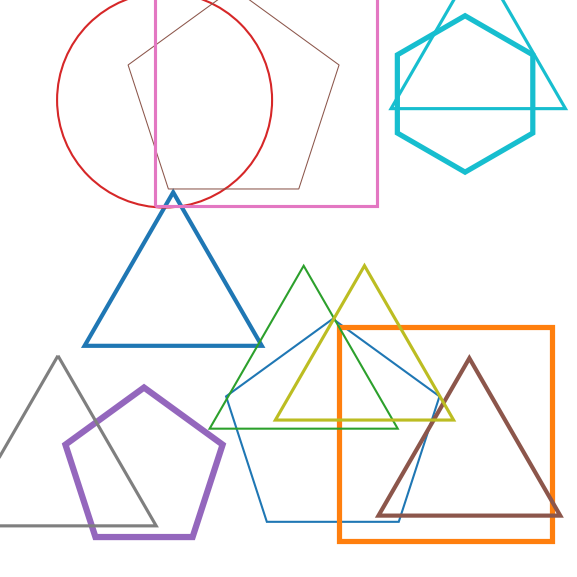[{"shape": "triangle", "thickness": 2, "radius": 0.89, "center": [0.3, 0.489]}, {"shape": "pentagon", "thickness": 1, "radius": 0.97, "center": [0.576, 0.253]}, {"shape": "square", "thickness": 2.5, "radius": 0.92, "center": [0.772, 0.247]}, {"shape": "triangle", "thickness": 1, "radius": 0.94, "center": [0.526, 0.351]}, {"shape": "circle", "thickness": 1, "radius": 0.93, "center": [0.285, 0.826]}, {"shape": "pentagon", "thickness": 3, "radius": 0.72, "center": [0.249, 0.185]}, {"shape": "pentagon", "thickness": 0.5, "radius": 0.96, "center": [0.404, 0.827]}, {"shape": "triangle", "thickness": 2, "radius": 0.91, "center": [0.813, 0.197]}, {"shape": "square", "thickness": 1.5, "radius": 0.96, "center": [0.461, 0.834]}, {"shape": "triangle", "thickness": 1.5, "radius": 0.98, "center": [0.1, 0.187]}, {"shape": "triangle", "thickness": 1.5, "radius": 0.89, "center": [0.631, 0.361]}, {"shape": "triangle", "thickness": 1.5, "radius": 0.87, "center": [0.828, 0.898]}, {"shape": "hexagon", "thickness": 2.5, "radius": 0.68, "center": [0.805, 0.836]}]